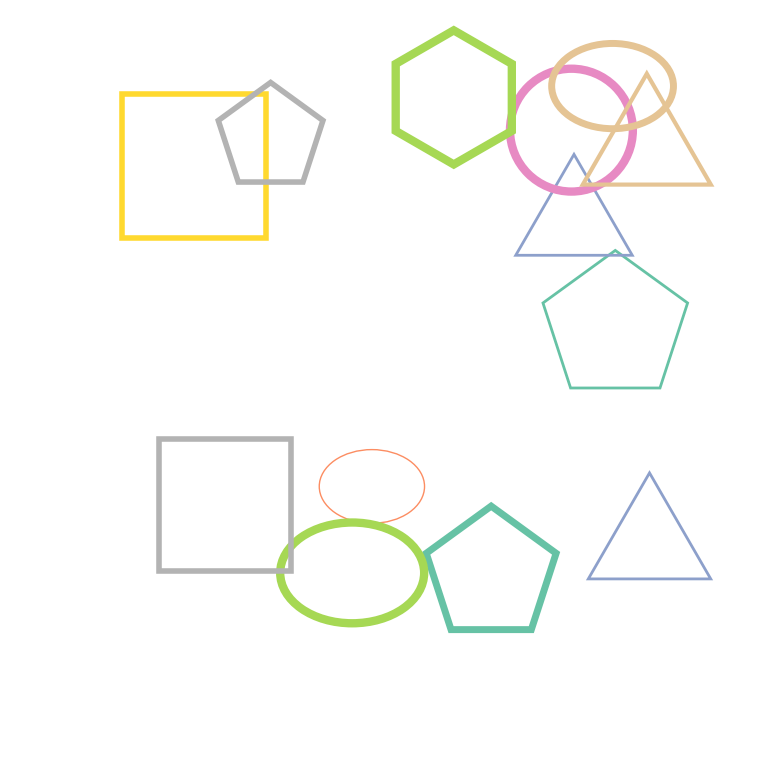[{"shape": "pentagon", "thickness": 1, "radius": 0.49, "center": [0.799, 0.576]}, {"shape": "pentagon", "thickness": 2.5, "radius": 0.44, "center": [0.638, 0.254]}, {"shape": "oval", "thickness": 0.5, "radius": 0.34, "center": [0.483, 0.368]}, {"shape": "triangle", "thickness": 1, "radius": 0.46, "center": [0.844, 0.294]}, {"shape": "triangle", "thickness": 1, "radius": 0.44, "center": [0.745, 0.712]}, {"shape": "circle", "thickness": 3, "radius": 0.4, "center": [0.742, 0.831]}, {"shape": "hexagon", "thickness": 3, "radius": 0.44, "center": [0.589, 0.874]}, {"shape": "oval", "thickness": 3, "radius": 0.47, "center": [0.457, 0.256]}, {"shape": "square", "thickness": 2, "radius": 0.47, "center": [0.252, 0.785]}, {"shape": "triangle", "thickness": 1.5, "radius": 0.48, "center": [0.84, 0.808]}, {"shape": "oval", "thickness": 2.5, "radius": 0.4, "center": [0.796, 0.888]}, {"shape": "square", "thickness": 2, "radius": 0.43, "center": [0.293, 0.344]}, {"shape": "pentagon", "thickness": 2, "radius": 0.36, "center": [0.351, 0.821]}]